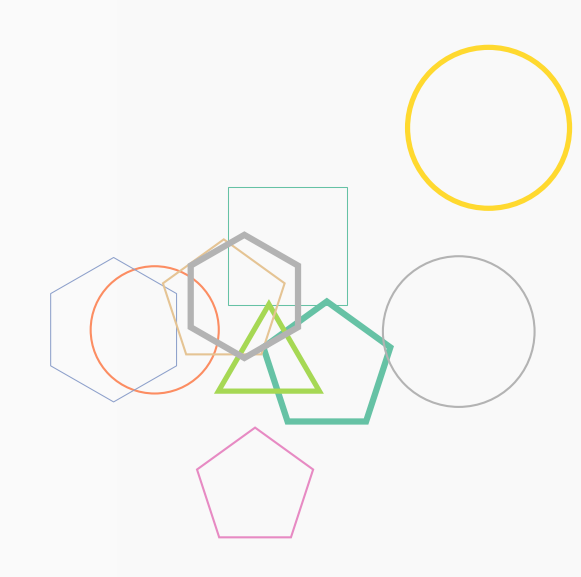[{"shape": "square", "thickness": 0.5, "radius": 0.51, "center": [0.495, 0.574]}, {"shape": "pentagon", "thickness": 3, "radius": 0.57, "center": [0.562, 0.362]}, {"shape": "circle", "thickness": 1, "radius": 0.55, "center": [0.266, 0.428]}, {"shape": "hexagon", "thickness": 0.5, "radius": 0.63, "center": [0.195, 0.428]}, {"shape": "pentagon", "thickness": 1, "radius": 0.53, "center": [0.439, 0.154]}, {"shape": "triangle", "thickness": 2.5, "radius": 0.5, "center": [0.463, 0.372]}, {"shape": "circle", "thickness": 2.5, "radius": 0.7, "center": [0.841, 0.778]}, {"shape": "pentagon", "thickness": 1, "radius": 0.55, "center": [0.385, 0.475]}, {"shape": "circle", "thickness": 1, "radius": 0.65, "center": [0.789, 0.425]}, {"shape": "hexagon", "thickness": 3, "radius": 0.53, "center": [0.42, 0.486]}]